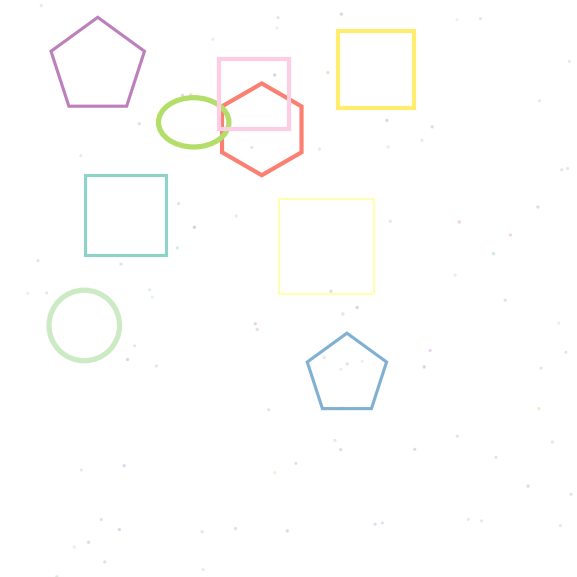[{"shape": "square", "thickness": 1.5, "radius": 0.35, "center": [0.217, 0.627]}, {"shape": "square", "thickness": 1, "radius": 0.41, "center": [0.566, 0.572]}, {"shape": "hexagon", "thickness": 2, "radius": 0.4, "center": [0.453, 0.775]}, {"shape": "pentagon", "thickness": 1.5, "radius": 0.36, "center": [0.601, 0.35]}, {"shape": "oval", "thickness": 2.5, "radius": 0.3, "center": [0.335, 0.787]}, {"shape": "square", "thickness": 2, "radius": 0.3, "center": [0.44, 0.837]}, {"shape": "pentagon", "thickness": 1.5, "radius": 0.43, "center": [0.169, 0.884]}, {"shape": "circle", "thickness": 2.5, "radius": 0.31, "center": [0.146, 0.436]}, {"shape": "square", "thickness": 2, "radius": 0.33, "center": [0.651, 0.879]}]